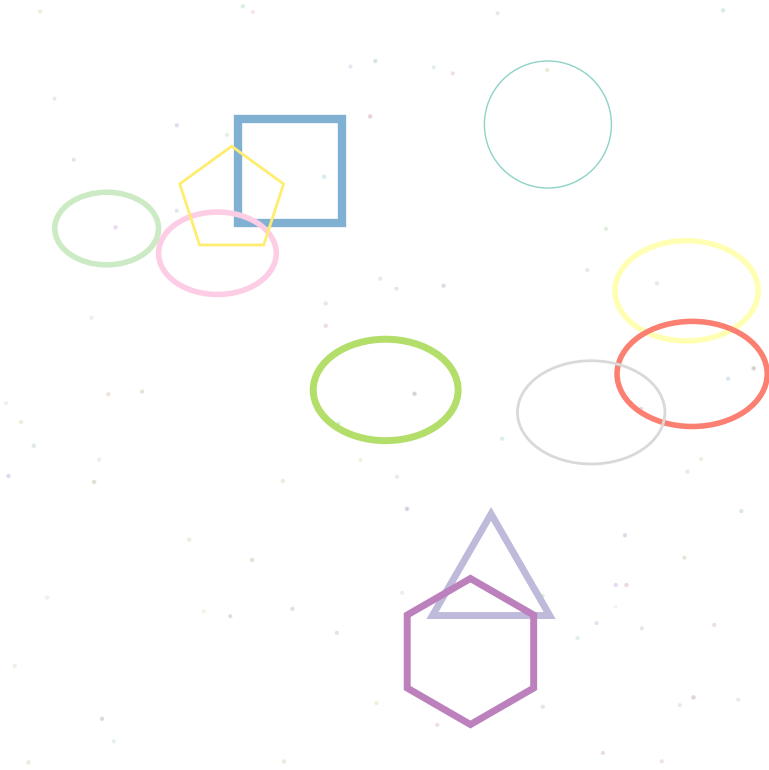[{"shape": "circle", "thickness": 0.5, "radius": 0.41, "center": [0.712, 0.838]}, {"shape": "oval", "thickness": 2, "radius": 0.46, "center": [0.892, 0.622]}, {"shape": "triangle", "thickness": 2.5, "radius": 0.44, "center": [0.638, 0.245]}, {"shape": "oval", "thickness": 2, "radius": 0.49, "center": [0.899, 0.514]}, {"shape": "square", "thickness": 3, "radius": 0.34, "center": [0.376, 0.778]}, {"shape": "oval", "thickness": 2.5, "radius": 0.47, "center": [0.501, 0.494]}, {"shape": "oval", "thickness": 2, "radius": 0.38, "center": [0.282, 0.671]}, {"shape": "oval", "thickness": 1, "radius": 0.48, "center": [0.768, 0.464]}, {"shape": "hexagon", "thickness": 2.5, "radius": 0.47, "center": [0.611, 0.154]}, {"shape": "oval", "thickness": 2, "radius": 0.34, "center": [0.139, 0.703]}, {"shape": "pentagon", "thickness": 1, "radius": 0.35, "center": [0.301, 0.739]}]